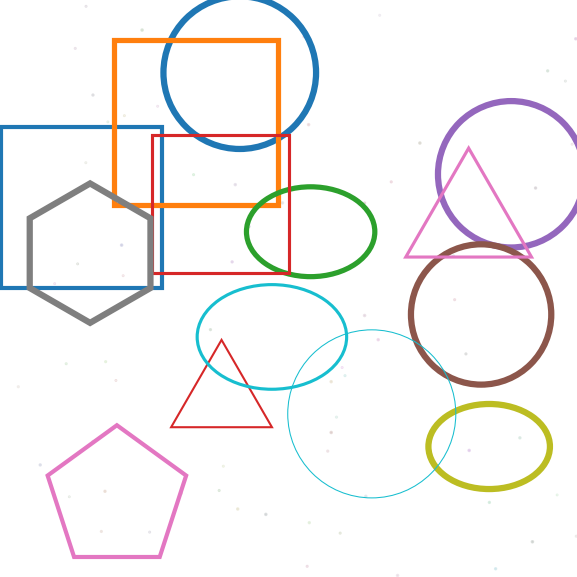[{"shape": "circle", "thickness": 3, "radius": 0.66, "center": [0.415, 0.873]}, {"shape": "square", "thickness": 2, "radius": 0.7, "center": [0.142, 0.64]}, {"shape": "square", "thickness": 2.5, "radius": 0.71, "center": [0.339, 0.787]}, {"shape": "oval", "thickness": 2.5, "radius": 0.56, "center": [0.538, 0.598]}, {"shape": "square", "thickness": 1.5, "radius": 0.6, "center": [0.382, 0.646]}, {"shape": "triangle", "thickness": 1, "radius": 0.5, "center": [0.384, 0.31]}, {"shape": "circle", "thickness": 3, "radius": 0.63, "center": [0.885, 0.697]}, {"shape": "circle", "thickness": 3, "radius": 0.61, "center": [0.833, 0.455]}, {"shape": "pentagon", "thickness": 2, "radius": 0.63, "center": [0.202, 0.137]}, {"shape": "triangle", "thickness": 1.5, "radius": 0.63, "center": [0.812, 0.617]}, {"shape": "hexagon", "thickness": 3, "radius": 0.6, "center": [0.156, 0.561]}, {"shape": "oval", "thickness": 3, "radius": 0.53, "center": [0.847, 0.226]}, {"shape": "oval", "thickness": 1.5, "radius": 0.65, "center": [0.471, 0.416]}, {"shape": "circle", "thickness": 0.5, "radius": 0.73, "center": [0.644, 0.282]}]